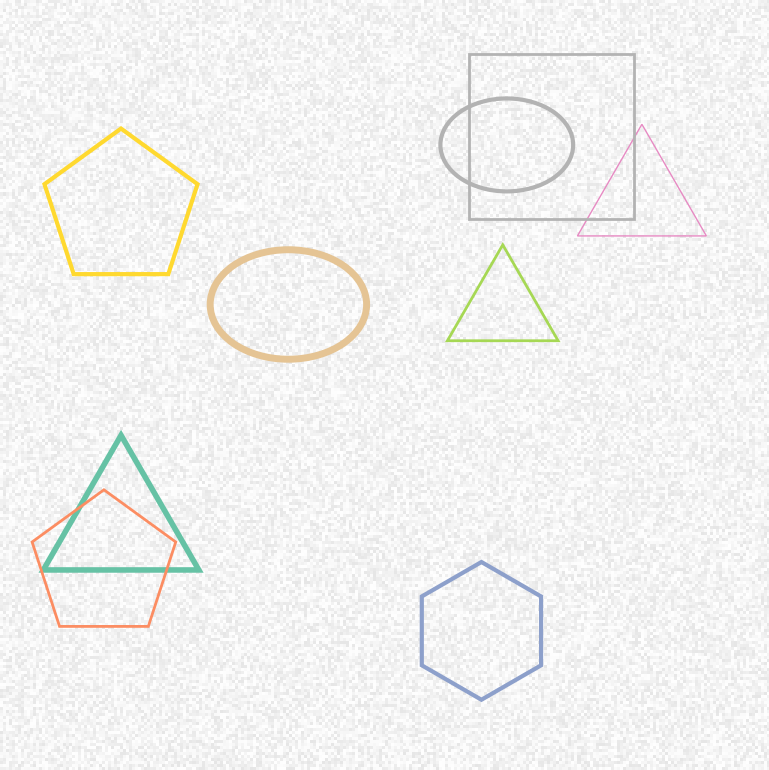[{"shape": "triangle", "thickness": 2, "radius": 0.58, "center": [0.157, 0.318]}, {"shape": "pentagon", "thickness": 1, "radius": 0.49, "center": [0.135, 0.266]}, {"shape": "hexagon", "thickness": 1.5, "radius": 0.45, "center": [0.625, 0.181]}, {"shape": "triangle", "thickness": 0.5, "radius": 0.48, "center": [0.834, 0.742]}, {"shape": "triangle", "thickness": 1, "radius": 0.42, "center": [0.653, 0.599]}, {"shape": "pentagon", "thickness": 1.5, "radius": 0.52, "center": [0.157, 0.729]}, {"shape": "oval", "thickness": 2.5, "radius": 0.51, "center": [0.375, 0.605]}, {"shape": "square", "thickness": 1, "radius": 0.54, "center": [0.716, 0.822]}, {"shape": "oval", "thickness": 1.5, "radius": 0.43, "center": [0.658, 0.812]}]